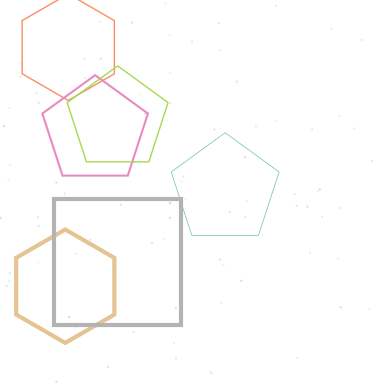[{"shape": "pentagon", "thickness": 0.5, "radius": 0.74, "center": [0.585, 0.508]}, {"shape": "hexagon", "thickness": 1, "radius": 0.69, "center": [0.177, 0.877]}, {"shape": "pentagon", "thickness": 1.5, "radius": 0.72, "center": [0.247, 0.661]}, {"shape": "pentagon", "thickness": 1, "radius": 0.69, "center": [0.306, 0.691]}, {"shape": "hexagon", "thickness": 3, "radius": 0.74, "center": [0.17, 0.257]}, {"shape": "square", "thickness": 3, "radius": 0.82, "center": [0.306, 0.319]}]